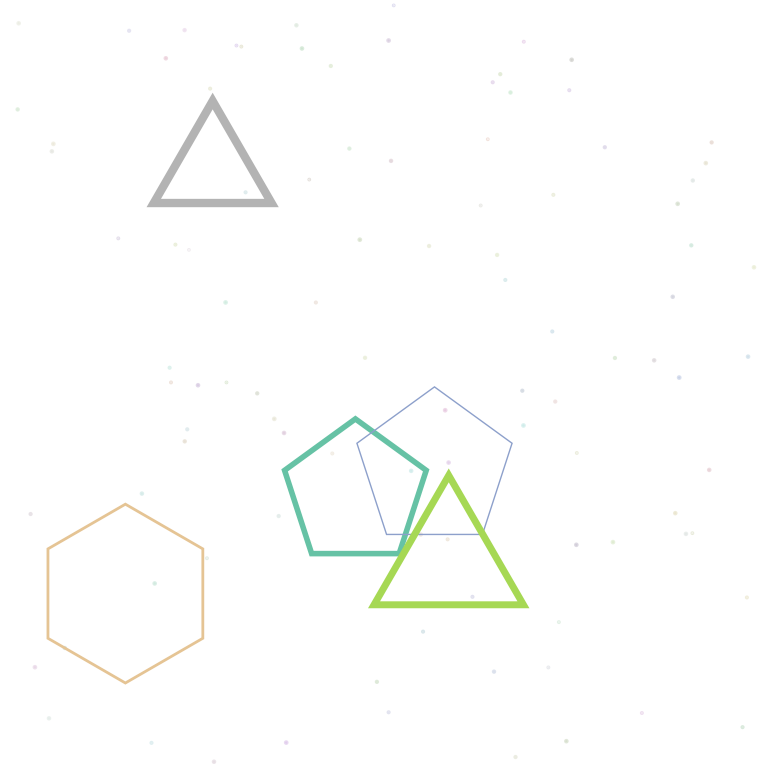[{"shape": "pentagon", "thickness": 2, "radius": 0.48, "center": [0.462, 0.359]}, {"shape": "pentagon", "thickness": 0.5, "radius": 0.53, "center": [0.564, 0.392]}, {"shape": "triangle", "thickness": 2.5, "radius": 0.56, "center": [0.583, 0.271]}, {"shape": "hexagon", "thickness": 1, "radius": 0.58, "center": [0.163, 0.229]}, {"shape": "triangle", "thickness": 3, "radius": 0.44, "center": [0.276, 0.78]}]